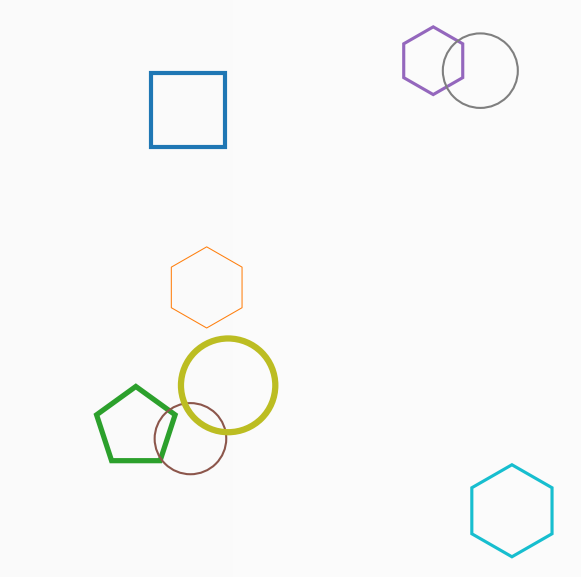[{"shape": "square", "thickness": 2, "radius": 0.32, "center": [0.323, 0.808]}, {"shape": "hexagon", "thickness": 0.5, "radius": 0.35, "center": [0.356, 0.501]}, {"shape": "pentagon", "thickness": 2.5, "radius": 0.36, "center": [0.234, 0.259]}, {"shape": "hexagon", "thickness": 1.5, "radius": 0.29, "center": [0.745, 0.894]}, {"shape": "circle", "thickness": 1, "radius": 0.31, "center": [0.328, 0.24]}, {"shape": "circle", "thickness": 1, "radius": 0.32, "center": [0.826, 0.877]}, {"shape": "circle", "thickness": 3, "radius": 0.41, "center": [0.392, 0.332]}, {"shape": "hexagon", "thickness": 1.5, "radius": 0.4, "center": [0.881, 0.115]}]